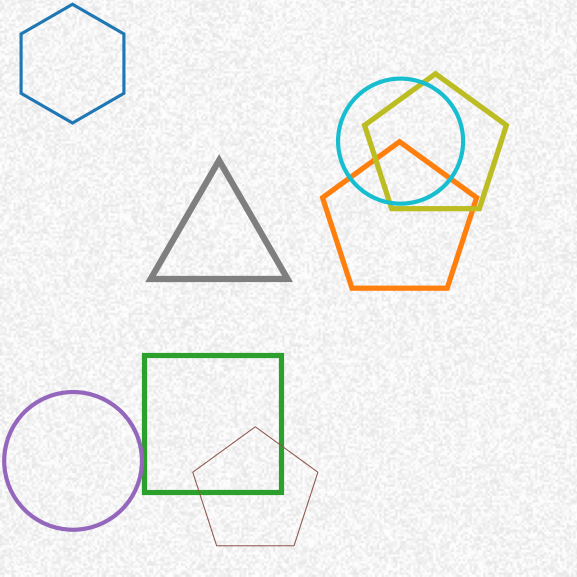[{"shape": "hexagon", "thickness": 1.5, "radius": 0.51, "center": [0.126, 0.889]}, {"shape": "pentagon", "thickness": 2.5, "radius": 0.7, "center": [0.692, 0.614]}, {"shape": "square", "thickness": 2.5, "radius": 0.6, "center": [0.368, 0.266]}, {"shape": "circle", "thickness": 2, "radius": 0.6, "center": [0.127, 0.201]}, {"shape": "pentagon", "thickness": 0.5, "radius": 0.57, "center": [0.442, 0.146]}, {"shape": "triangle", "thickness": 3, "radius": 0.68, "center": [0.379, 0.585]}, {"shape": "pentagon", "thickness": 2.5, "radius": 0.65, "center": [0.754, 0.742]}, {"shape": "circle", "thickness": 2, "radius": 0.54, "center": [0.694, 0.755]}]